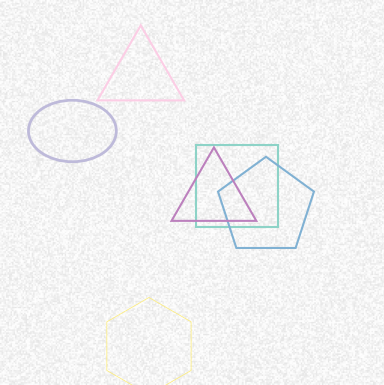[{"shape": "square", "thickness": 1.5, "radius": 0.53, "center": [0.616, 0.517]}, {"shape": "oval", "thickness": 2, "radius": 0.57, "center": [0.188, 0.66]}, {"shape": "pentagon", "thickness": 1.5, "radius": 0.65, "center": [0.691, 0.462]}, {"shape": "triangle", "thickness": 1.5, "radius": 0.65, "center": [0.366, 0.804]}, {"shape": "triangle", "thickness": 1.5, "radius": 0.64, "center": [0.556, 0.49]}, {"shape": "hexagon", "thickness": 0.5, "radius": 0.63, "center": [0.387, 0.101]}]